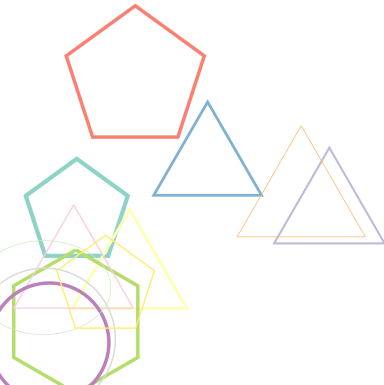[{"shape": "pentagon", "thickness": 3, "radius": 0.7, "center": [0.199, 0.448]}, {"shape": "triangle", "thickness": 2, "radius": 0.86, "center": [0.337, 0.285]}, {"shape": "triangle", "thickness": 1.5, "radius": 0.83, "center": [0.855, 0.451]}, {"shape": "pentagon", "thickness": 2.5, "radius": 0.94, "center": [0.351, 0.797]}, {"shape": "triangle", "thickness": 2, "radius": 0.81, "center": [0.539, 0.574]}, {"shape": "triangle", "thickness": 0.5, "radius": 0.96, "center": [0.782, 0.481]}, {"shape": "hexagon", "thickness": 2.5, "radius": 0.93, "center": [0.197, 0.165]}, {"shape": "triangle", "thickness": 1, "radius": 0.89, "center": [0.191, 0.289]}, {"shape": "circle", "thickness": 1, "radius": 0.92, "center": [0.116, 0.119]}, {"shape": "circle", "thickness": 2.5, "radius": 0.77, "center": [0.128, 0.11]}, {"shape": "oval", "thickness": 0.5, "radius": 0.87, "center": [0.114, 0.253]}, {"shape": "pentagon", "thickness": 1, "radius": 0.67, "center": [0.274, 0.256]}]